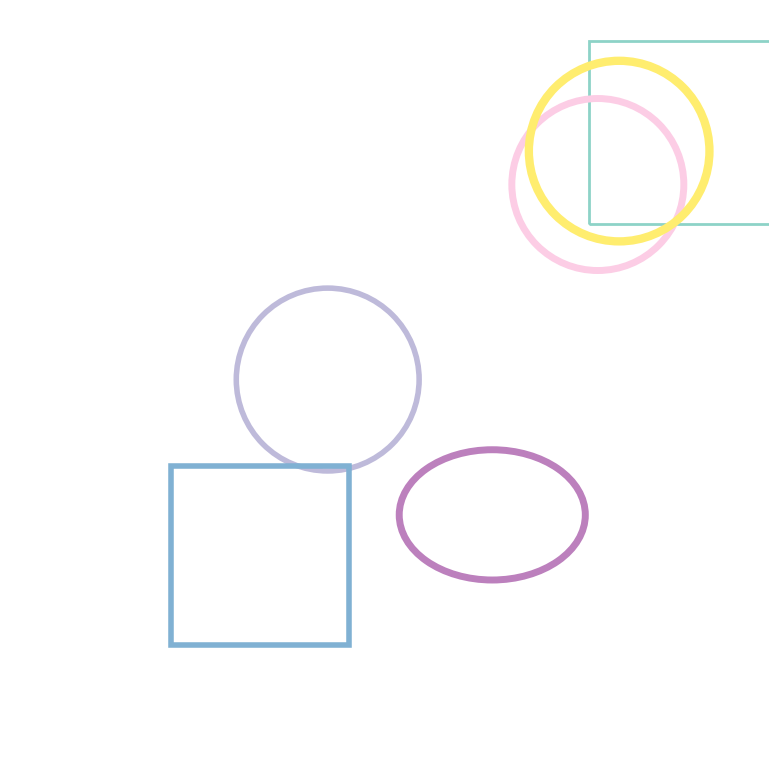[{"shape": "square", "thickness": 1, "radius": 0.59, "center": [0.883, 0.828]}, {"shape": "circle", "thickness": 2, "radius": 0.59, "center": [0.426, 0.507]}, {"shape": "square", "thickness": 2, "radius": 0.58, "center": [0.338, 0.279]}, {"shape": "circle", "thickness": 2.5, "radius": 0.56, "center": [0.776, 0.76]}, {"shape": "oval", "thickness": 2.5, "radius": 0.6, "center": [0.639, 0.331]}, {"shape": "circle", "thickness": 3, "radius": 0.59, "center": [0.804, 0.804]}]